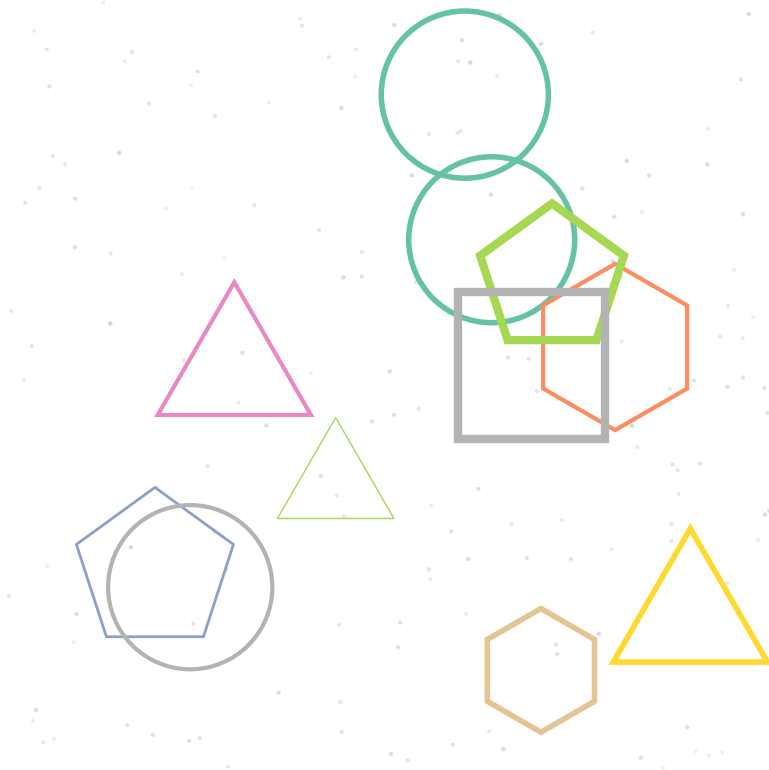[{"shape": "circle", "thickness": 2, "radius": 0.54, "center": [0.639, 0.689]}, {"shape": "circle", "thickness": 2, "radius": 0.54, "center": [0.604, 0.877]}, {"shape": "hexagon", "thickness": 1.5, "radius": 0.54, "center": [0.799, 0.549]}, {"shape": "pentagon", "thickness": 1, "radius": 0.54, "center": [0.201, 0.26]}, {"shape": "triangle", "thickness": 1.5, "radius": 0.57, "center": [0.304, 0.519]}, {"shape": "triangle", "thickness": 0.5, "radius": 0.44, "center": [0.436, 0.37]}, {"shape": "pentagon", "thickness": 3, "radius": 0.49, "center": [0.717, 0.638]}, {"shape": "triangle", "thickness": 2, "radius": 0.58, "center": [0.897, 0.198]}, {"shape": "hexagon", "thickness": 2, "radius": 0.4, "center": [0.702, 0.129]}, {"shape": "square", "thickness": 3, "radius": 0.48, "center": [0.69, 0.525]}, {"shape": "circle", "thickness": 1.5, "radius": 0.53, "center": [0.247, 0.237]}]